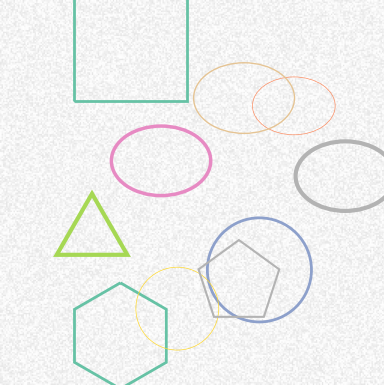[{"shape": "hexagon", "thickness": 2, "radius": 0.69, "center": [0.313, 0.128]}, {"shape": "square", "thickness": 2, "radius": 0.73, "center": [0.339, 0.883]}, {"shape": "oval", "thickness": 0.5, "radius": 0.54, "center": [0.763, 0.725]}, {"shape": "circle", "thickness": 2, "radius": 0.68, "center": [0.674, 0.299]}, {"shape": "oval", "thickness": 2.5, "radius": 0.64, "center": [0.418, 0.582]}, {"shape": "triangle", "thickness": 3, "radius": 0.53, "center": [0.239, 0.391]}, {"shape": "circle", "thickness": 0.5, "radius": 0.54, "center": [0.461, 0.198]}, {"shape": "oval", "thickness": 1, "radius": 0.66, "center": [0.634, 0.745]}, {"shape": "oval", "thickness": 3, "radius": 0.65, "center": [0.897, 0.543]}, {"shape": "pentagon", "thickness": 1.5, "radius": 0.55, "center": [0.621, 0.266]}]